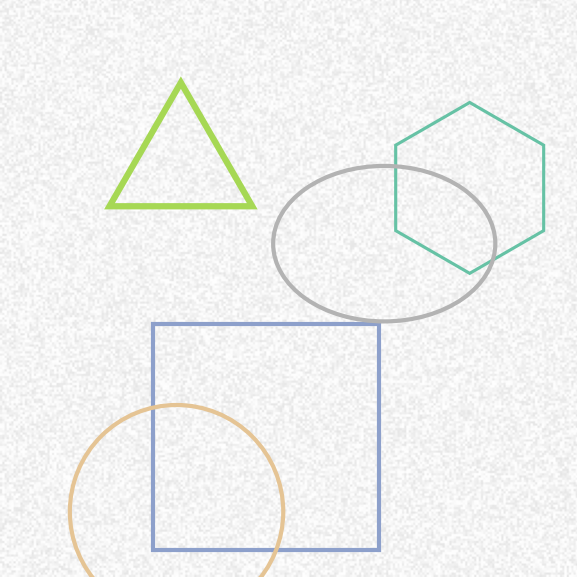[{"shape": "hexagon", "thickness": 1.5, "radius": 0.74, "center": [0.813, 0.674]}, {"shape": "square", "thickness": 2, "radius": 0.98, "center": [0.461, 0.242]}, {"shape": "triangle", "thickness": 3, "radius": 0.71, "center": [0.313, 0.713]}, {"shape": "circle", "thickness": 2, "radius": 0.92, "center": [0.306, 0.113]}, {"shape": "oval", "thickness": 2, "radius": 0.96, "center": [0.665, 0.577]}]